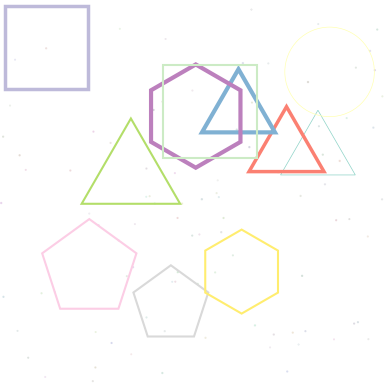[{"shape": "triangle", "thickness": 0.5, "radius": 0.56, "center": [0.826, 0.602]}, {"shape": "circle", "thickness": 0.5, "radius": 0.58, "center": [0.856, 0.813]}, {"shape": "square", "thickness": 2.5, "radius": 0.54, "center": [0.122, 0.877]}, {"shape": "triangle", "thickness": 2.5, "radius": 0.56, "center": [0.744, 0.61]}, {"shape": "triangle", "thickness": 3, "radius": 0.55, "center": [0.619, 0.711]}, {"shape": "triangle", "thickness": 1.5, "radius": 0.74, "center": [0.34, 0.545]}, {"shape": "pentagon", "thickness": 1.5, "radius": 0.64, "center": [0.232, 0.302]}, {"shape": "pentagon", "thickness": 1.5, "radius": 0.51, "center": [0.444, 0.209]}, {"shape": "hexagon", "thickness": 3, "radius": 0.67, "center": [0.508, 0.698]}, {"shape": "square", "thickness": 1.5, "radius": 0.61, "center": [0.545, 0.71]}, {"shape": "hexagon", "thickness": 1.5, "radius": 0.55, "center": [0.628, 0.295]}]